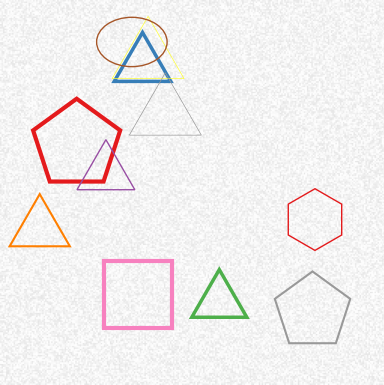[{"shape": "pentagon", "thickness": 3, "radius": 0.59, "center": [0.199, 0.625]}, {"shape": "hexagon", "thickness": 1, "radius": 0.4, "center": [0.818, 0.43]}, {"shape": "triangle", "thickness": 2.5, "radius": 0.42, "center": [0.37, 0.831]}, {"shape": "triangle", "thickness": 2.5, "radius": 0.41, "center": [0.57, 0.217]}, {"shape": "triangle", "thickness": 1, "radius": 0.43, "center": [0.275, 0.551]}, {"shape": "triangle", "thickness": 1.5, "radius": 0.45, "center": [0.103, 0.405]}, {"shape": "triangle", "thickness": 0.5, "radius": 0.54, "center": [0.385, 0.85]}, {"shape": "oval", "thickness": 1, "radius": 0.46, "center": [0.342, 0.891]}, {"shape": "square", "thickness": 3, "radius": 0.44, "center": [0.359, 0.236]}, {"shape": "pentagon", "thickness": 1.5, "radius": 0.52, "center": [0.812, 0.192]}, {"shape": "triangle", "thickness": 0.5, "radius": 0.54, "center": [0.429, 0.703]}]